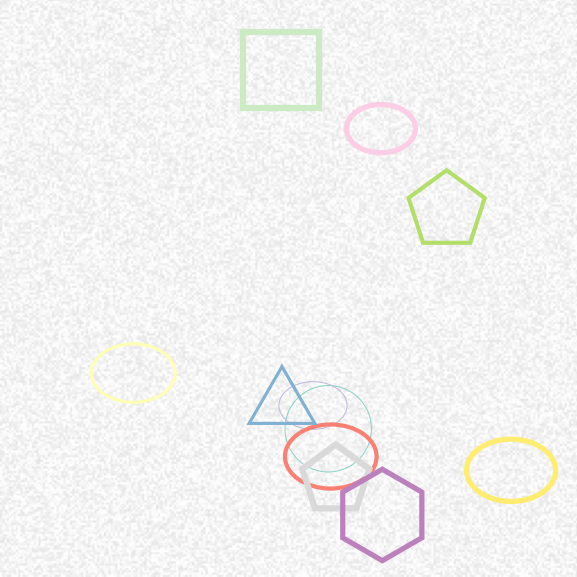[{"shape": "circle", "thickness": 0.5, "radius": 0.37, "center": [0.568, 0.257]}, {"shape": "oval", "thickness": 1.5, "radius": 0.36, "center": [0.231, 0.353]}, {"shape": "oval", "thickness": 0.5, "radius": 0.3, "center": [0.542, 0.297]}, {"shape": "oval", "thickness": 2, "radius": 0.4, "center": [0.573, 0.209]}, {"shape": "triangle", "thickness": 1.5, "radius": 0.33, "center": [0.488, 0.299]}, {"shape": "pentagon", "thickness": 2, "radius": 0.35, "center": [0.773, 0.635]}, {"shape": "oval", "thickness": 2.5, "radius": 0.3, "center": [0.66, 0.776]}, {"shape": "pentagon", "thickness": 3, "radius": 0.31, "center": [0.581, 0.168]}, {"shape": "hexagon", "thickness": 2.5, "radius": 0.4, "center": [0.662, 0.107]}, {"shape": "square", "thickness": 3, "radius": 0.33, "center": [0.487, 0.878]}, {"shape": "oval", "thickness": 2.5, "radius": 0.39, "center": [0.885, 0.185]}]